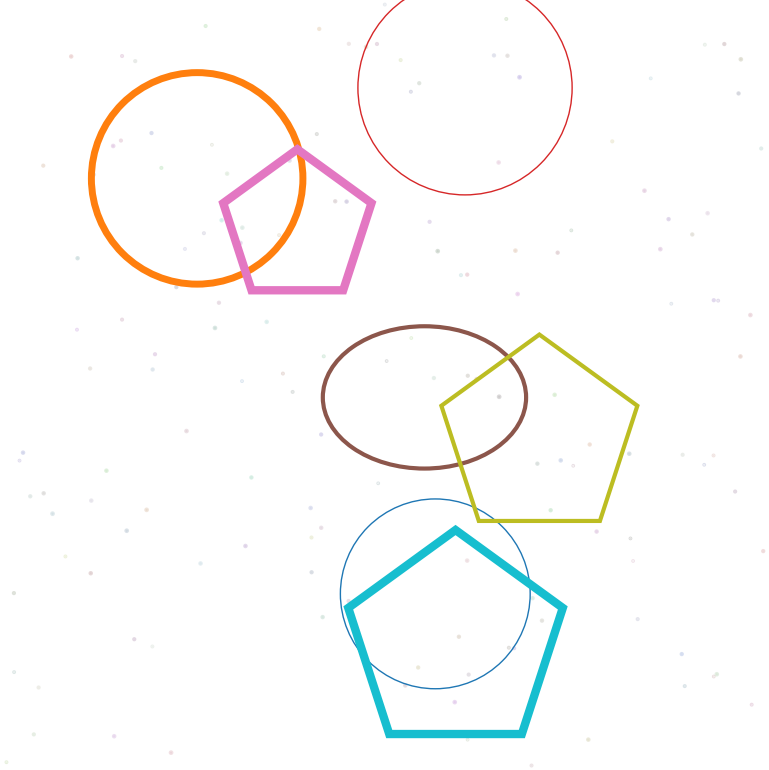[{"shape": "circle", "thickness": 0.5, "radius": 0.62, "center": [0.565, 0.229]}, {"shape": "circle", "thickness": 2.5, "radius": 0.69, "center": [0.256, 0.768]}, {"shape": "circle", "thickness": 0.5, "radius": 0.7, "center": [0.604, 0.886]}, {"shape": "oval", "thickness": 1.5, "radius": 0.66, "center": [0.551, 0.484]}, {"shape": "pentagon", "thickness": 3, "radius": 0.51, "center": [0.386, 0.705]}, {"shape": "pentagon", "thickness": 1.5, "radius": 0.67, "center": [0.7, 0.432]}, {"shape": "pentagon", "thickness": 3, "radius": 0.73, "center": [0.592, 0.165]}]